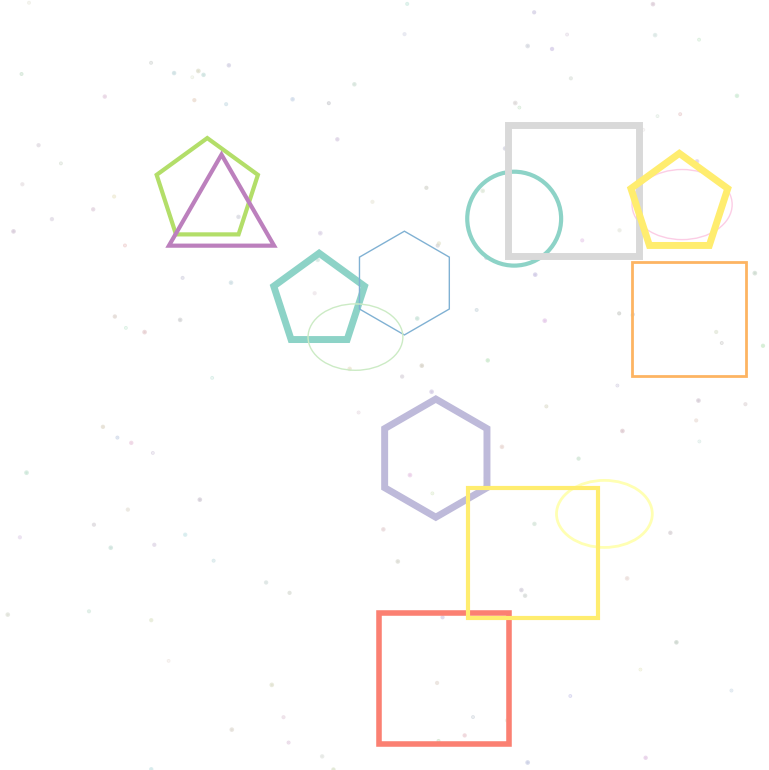[{"shape": "pentagon", "thickness": 2.5, "radius": 0.31, "center": [0.414, 0.609]}, {"shape": "circle", "thickness": 1.5, "radius": 0.3, "center": [0.668, 0.716]}, {"shape": "oval", "thickness": 1, "radius": 0.31, "center": [0.785, 0.333]}, {"shape": "hexagon", "thickness": 2.5, "radius": 0.38, "center": [0.566, 0.405]}, {"shape": "square", "thickness": 2, "radius": 0.42, "center": [0.577, 0.119]}, {"shape": "hexagon", "thickness": 0.5, "radius": 0.34, "center": [0.525, 0.632]}, {"shape": "square", "thickness": 1, "radius": 0.37, "center": [0.895, 0.586]}, {"shape": "pentagon", "thickness": 1.5, "radius": 0.35, "center": [0.269, 0.752]}, {"shape": "oval", "thickness": 0.5, "radius": 0.33, "center": [0.886, 0.734]}, {"shape": "square", "thickness": 2.5, "radius": 0.42, "center": [0.745, 0.753]}, {"shape": "triangle", "thickness": 1.5, "radius": 0.39, "center": [0.288, 0.72]}, {"shape": "oval", "thickness": 0.5, "radius": 0.31, "center": [0.462, 0.562]}, {"shape": "pentagon", "thickness": 2.5, "radius": 0.33, "center": [0.882, 0.735]}, {"shape": "square", "thickness": 1.5, "radius": 0.42, "center": [0.692, 0.282]}]